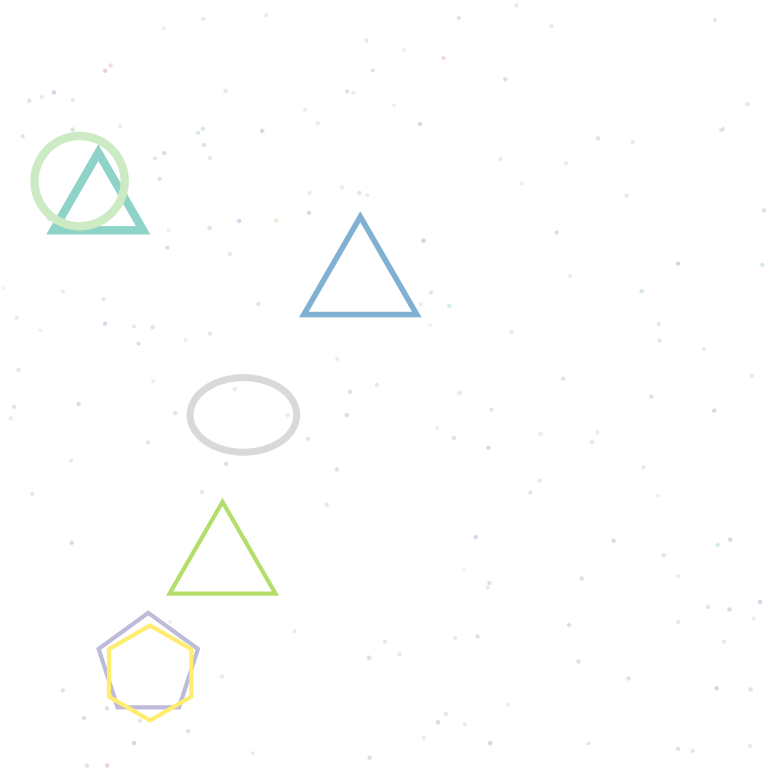[{"shape": "triangle", "thickness": 3, "radius": 0.34, "center": [0.128, 0.735]}, {"shape": "pentagon", "thickness": 1.5, "radius": 0.34, "center": [0.193, 0.136]}, {"shape": "triangle", "thickness": 2, "radius": 0.42, "center": [0.468, 0.634]}, {"shape": "triangle", "thickness": 1.5, "radius": 0.4, "center": [0.289, 0.269]}, {"shape": "oval", "thickness": 2.5, "radius": 0.35, "center": [0.316, 0.461]}, {"shape": "circle", "thickness": 3, "radius": 0.29, "center": [0.103, 0.765]}, {"shape": "hexagon", "thickness": 1.5, "radius": 0.31, "center": [0.195, 0.126]}]